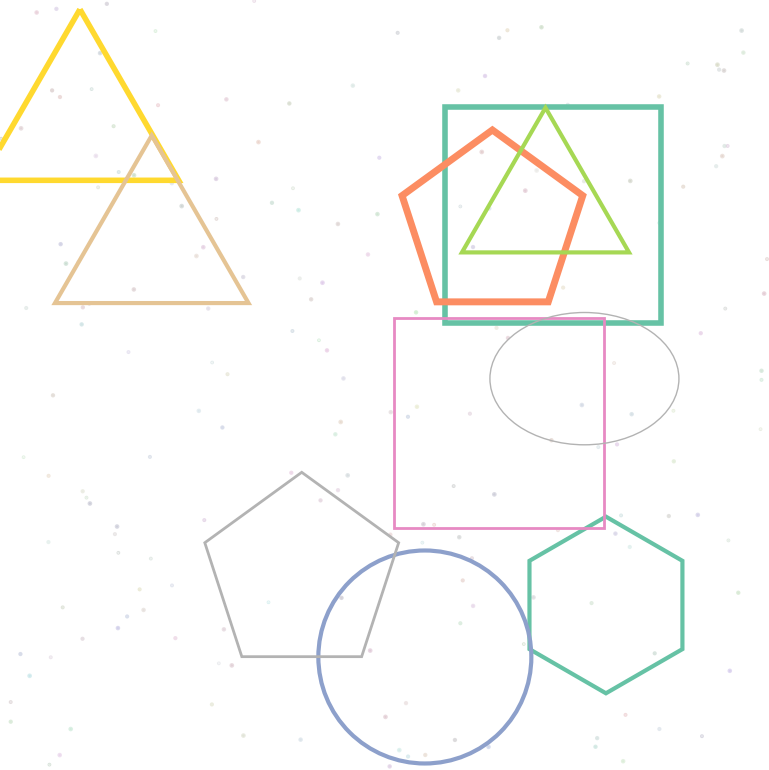[{"shape": "hexagon", "thickness": 1.5, "radius": 0.57, "center": [0.787, 0.214]}, {"shape": "square", "thickness": 2, "radius": 0.7, "center": [0.718, 0.721]}, {"shape": "pentagon", "thickness": 2.5, "radius": 0.62, "center": [0.639, 0.708]}, {"shape": "circle", "thickness": 1.5, "radius": 0.69, "center": [0.552, 0.147]}, {"shape": "square", "thickness": 1, "radius": 0.68, "center": [0.648, 0.45]}, {"shape": "triangle", "thickness": 1.5, "radius": 0.63, "center": [0.708, 0.735]}, {"shape": "triangle", "thickness": 2, "radius": 0.74, "center": [0.104, 0.84]}, {"shape": "triangle", "thickness": 1.5, "radius": 0.73, "center": [0.197, 0.679]}, {"shape": "oval", "thickness": 0.5, "radius": 0.61, "center": [0.759, 0.508]}, {"shape": "pentagon", "thickness": 1, "radius": 0.66, "center": [0.392, 0.254]}]